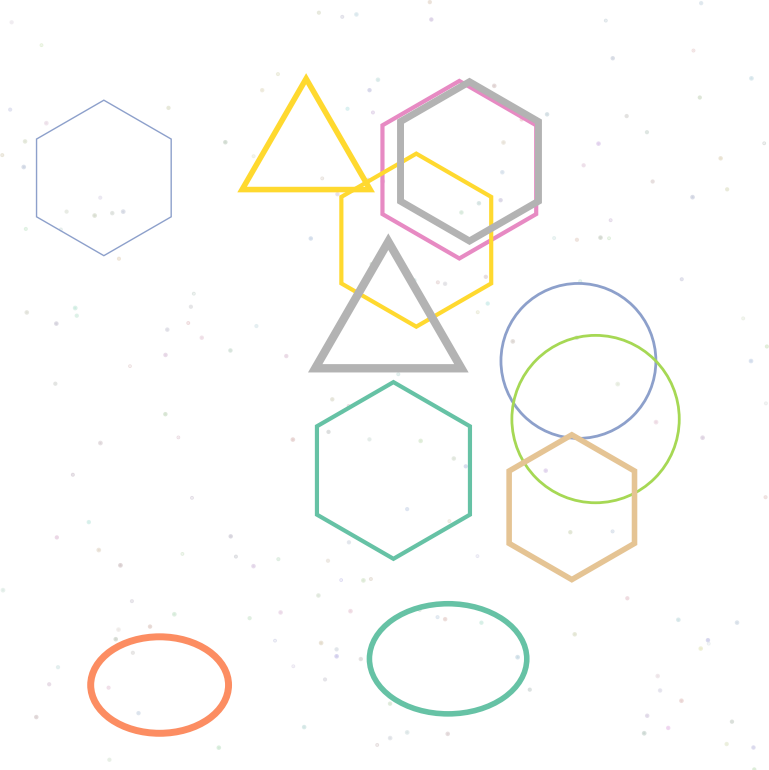[{"shape": "oval", "thickness": 2, "radius": 0.51, "center": [0.582, 0.144]}, {"shape": "hexagon", "thickness": 1.5, "radius": 0.57, "center": [0.511, 0.389]}, {"shape": "oval", "thickness": 2.5, "radius": 0.45, "center": [0.207, 0.11]}, {"shape": "circle", "thickness": 1, "radius": 0.5, "center": [0.751, 0.531]}, {"shape": "hexagon", "thickness": 0.5, "radius": 0.5, "center": [0.135, 0.769]}, {"shape": "hexagon", "thickness": 1.5, "radius": 0.58, "center": [0.597, 0.78]}, {"shape": "circle", "thickness": 1, "radius": 0.54, "center": [0.773, 0.456]}, {"shape": "triangle", "thickness": 2, "radius": 0.48, "center": [0.398, 0.802]}, {"shape": "hexagon", "thickness": 1.5, "radius": 0.56, "center": [0.541, 0.688]}, {"shape": "hexagon", "thickness": 2, "radius": 0.47, "center": [0.743, 0.341]}, {"shape": "hexagon", "thickness": 2.5, "radius": 0.52, "center": [0.61, 0.79]}, {"shape": "triangle", "thickness": 3, "radius": 0.55, "center": [0.504, 0.577]}]